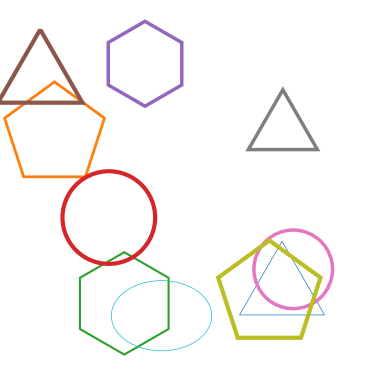[{"shape": "triangle", "thickness": 0.5, "radius": 0.64, "center": [0.733, 0.246]}, {"shape": "pentagon", "thickness": 2, "radius": 0.68, "center": [0.142, 0.651]}, {"shape": "hexagon", "thickness": 1.5, "radius": 0.66, "center": [0.323, 0.212]}, {"shape": "circle", "thickness": 3, "radius": 0.6, "center": [0.283, 0.435]}, {"shape": "hexagon", "thickness": 2.5, "radius": 0.55, "center": [0.377, 0.834]}, {"shape": "triangle", "thickness": 3, "radius": 0.63, "center": [0.104, 0.797]}, {"shape": "circle", "thickness": 2.5, "radius": 0.51, "center": [0.762, 0.3]}, {"shape": "triangle", "thickness": 2.5, "radius": 0.52, "center": [0.735, 0.663]}, {"shape": "pentagon", "thickness": 3, "radius": 0.7, "center": [0.7, 0.236]}, {"shape": "oval", "thickness": 0.5, "radius": 0.65, "center": [0.42, 0.18]}]